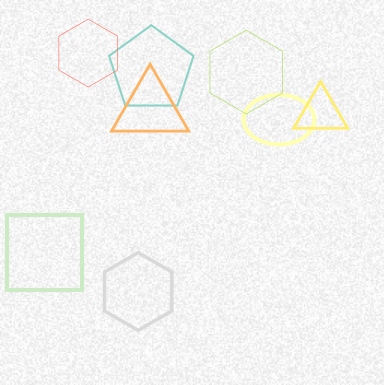[{"shape": "pentagon", "thickness": 1.5, "radius": 0.58, "center": [0.393, 0.819]}, {"shape": "oval", "thickness": 3, "radius": 0.46, "center": [0.725, 0.689]}, {"shape": "hexagon", "thickness": 0.5, "radius": 0.44, "center": [0.229, 0.862]}, {"shape": "triangle", "thickness": 2, "radius": 0.58, "center": [0.39, 0.717]}, {"shape": "hexagon", "thickness": 0.5, "radius": 0.54, "center": [0.639, 0.813]}, {"shape": "hexagon", "thickness": 2.5, "radius": 0.5, "center": [0.359, 0.243]}, {"shape": "square", "thickness": 3, "radius": 0.49, "center": [0.116, 0.344]}, {"shape": "triangle", "thickness": 2, "radius": 0.4, "center": [0.833, 0.707]}]